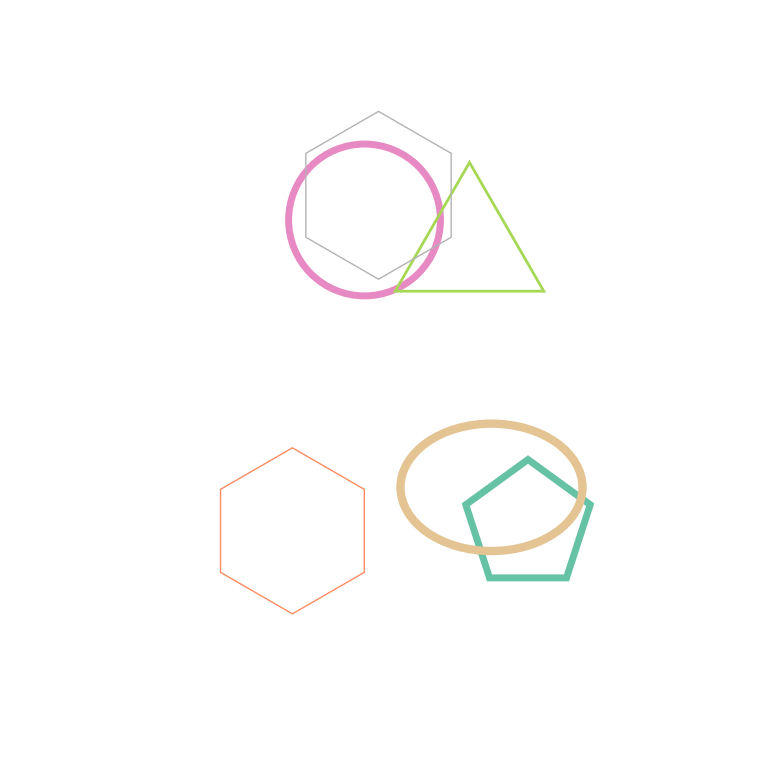[{"shape": "pentagon", "thickness": 2.5, "radius": 0.42, "center": [0.686, 0.318]}, {"shape": "hexagon", "thickness": 0.5, "radius": 0.54, "center": [0.38, 0.311]}, {"shape": "circle", "thickness": 2.5, "radius": 0.49, "center": [0.473, 0.714]}, {"shape": "triangle", "thickness": 1, "radius": 0.56, "center": [0.61, 0.678]}, {"shape": "oval", "thickness": 3, "radius": 0.59, "center": [0.638, 0.367]}, {"shape": "hexagon", "thickness": 0.5, "radius": 0.54, "center": [0.492, 0.746]}]